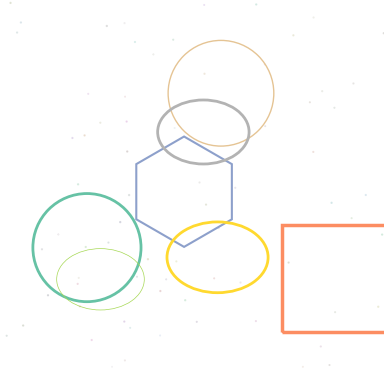[{"shape": "circle", "thickness": 2, "radius": 0.7, "center": [0.226, 0.357]}, {"shape": "square", "thickness": 2.5, "radius": 0.7, "center": [0.872, 0.276]}, {"shape": "hexagon", "thickness": 1.5, "radius": 0.72, "center": [0.478, 0.502]}, {"shape": "oval", "thickness": 0.5, "radius": 0.57, "center": [0.261, 0.275]}, {"shape": "oval", "thickness": 2, "radius": 0.66, "center": [0.565, 0.332]}, {"shape": "circle", "thickness": 1, "radius": 0.69, "center": [0.574, 0.758]}, {"shape": "oval", "thickness": 2, "radius": 0.59, "center": [0.528, 0.657]}]